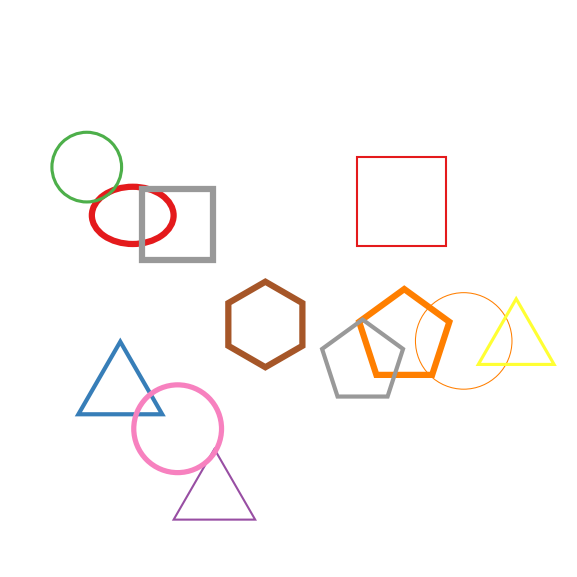[{"shape": "oval", "thickness": 3, "radius": 0.35, "center": [0.23, 0.626]}, {"shape": "square", "thickness": 1, "radius": 0.39, "center": [0.696, 0.651]}, {"shape": "triangle", "thickness": 2, "radius": 0.42, "center": [0.208, 0.324]}, {"shape": "circle", "thickness": 1.5, "radius": 0.3, "center": [0.15, 0.71]}, {"shape": "triangle", "thickness": 1, "radius": 0.41, "center": [0.371, 0.14]}, {"shape": "circle", "thickness": 0.5, "radius": 0.42, "center": [0.803, 0.409]}, {"shape": "pentagon", "thickness": 3, "radius": 0.41, "center": [0.7, 0.416]}, {"shape": "triangle", "thickness": 1.5, "radius": 0.38, "center": [0.894, 0.406]}, {"shape": "hexagon", "thickness": 3, "radius": 0.37, "center": [0.46, 0.437]}, {"shape": "circle", "thickness": 2.5, "radius": 0.38, "center": [0.308, 0.257]}, {"shape": "pentagon", "thickness": 2, "radius": 0.37, "center": [0.628, 0.372]}, {"shape": "square", "thickness": 3, "radius": 0.31, "center": [0.307, 0.61]}]